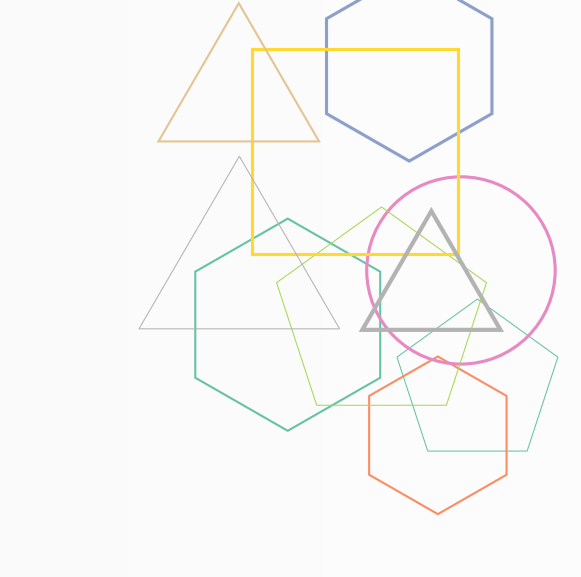[{"shape": "hexagon", "thickness": 1, "radius": 0.92, "center": [0.495, 0.437]}, {"shape": "pentagon", "thickness": 0.5, "radius": 0.73, "center": [0.821, 0.336]}, {"shape": "hexagon", "thickness": 1, "radius": 0.68, "center": [0.753, 0.245]}, {"shape": "hexagon", "thickness": 1.5, "radius": 0.82, "center": [0.704, 0.885]}, {"shape": "circle", "thickness": 1.5, "radius": 0.81, "center": [0.793, 0.531]}, {"shape": "pentagon", "thickness": 0.5, "radius": 0.95, "center": [0.656, 0.451]}, {"shape": "square", "thickness": 1.5, "radius": 0.89, "center": [0.611, 0.737]}, {"shape": "triangle", "thickness": 1, "radius": 0.8, "center": [0.411, 0.834]}, {"shape": "triangle", "thickness": 2, "radius": 0.69, "center": [0.742, 0.497]}, {"shape": "triangle", "thickness": 0.5, "radius": 1.0, "center": [0.412, 0.529]}]